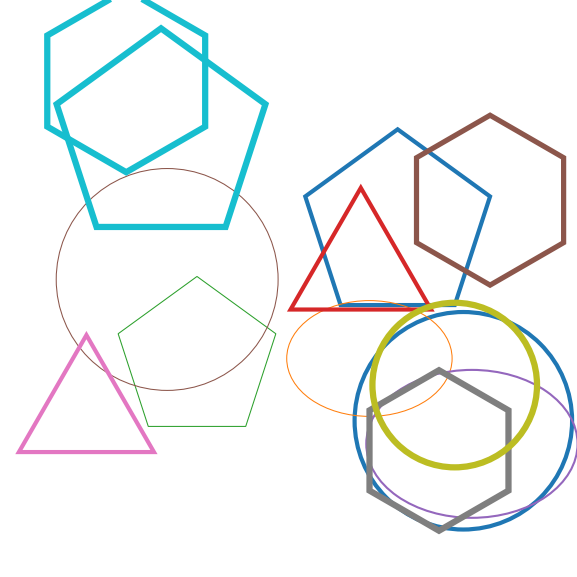[{"shape": "pentagon", "thickness": 2, "radius": 0.84, "center": [0.689, 0.607]}, {"shape": "circle", "thickness": 2, "radius": 0.94, "center": [0.802, 0.271]}, {"shape": "oval", "thickness": 0.5, "radius": 0.72, "center": [0.64, 0.378]}, {"shape": "pentagon", "thickness": 0.5, "radius": 0.72, "center": [0.341, 0.377]}, {"shape": "triangle", "thickness": 2, "radius": 0.7, "center": [0.625, 0.533]}, {"shape": "oval", "thickness": 1, "radius": 0.91, "center": [0.817, 0.231]}, {"shape": "circle", "thickness": 0.5, "radius": 0.96, "center": [0.289, 0.515]}, {"shape": "hexagon", "thickness": 2.5, "radius": 0.74, "center": [0.849, 0.652]}, {"shape": "triangle", "thickness": 2, "radius": 0.68, "center": [0.15, 0.284]}, {"shape": "hexagon", "thickness": 3, "radius": 0.69, "center": [0.76, 0.219]}, {"shape": "circle", "thickness": 3, "radius": 0.71, "center": [0.787, 0.332]}, {"shape": "pentagon", "thickness": 3, "radius": 0.95, "center": [0.279, 0.76]}, {"shape": "hexagon", "thickness": 3, "radius": 0.79, "center": [0.219, 0.859]}]